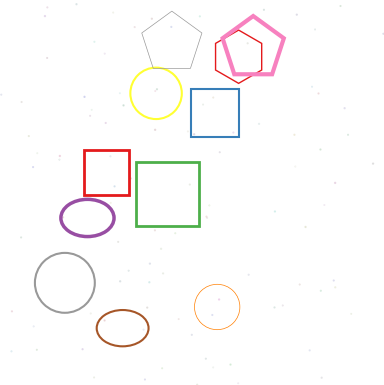[{"shape": "square", "thickness": 2, "radius": 0.29, "center": [0.277, 0.552]}, {"shape": "hexagon", "thickness": 1, "radius": 0.35, "center": [0.62, 0.853]}, {"shape": "square", "thickness": 1.5, "radius": 0.31, "center": [0.559, 0.706]}, {"shape": "square", "thickness": 2, "radius": 0.41, "center": [0.435, 0.496]}, {"shape": "oval", "thickness": 2.5, "radius": 0.35, "center": [0.227, 0.434]}, {"shape": "circle", "thickness": 0.5, "radius": 0.29, "center": [0.564, 0.203]}, {"shape": "circle", "thickness": 1.5, "radius": 0.33, "center": [0.405, 0.758]}, {"shape": "oval", "thickness": 1.5, "radius": 0.34, "center": [0.319, 0.148]}, {"shape": "pentagon", "thickness": 3, "radius": 0.42, "center": [0.658, 0.875]}, {"shape": "circle", "thickness": 1.5, "radius": 0.39, "center": [0.168, 0.265]}, {"shape": "pentagon", "thickness": 0.5, "radius": 0.41, "center": [0.446, 0.889]}]